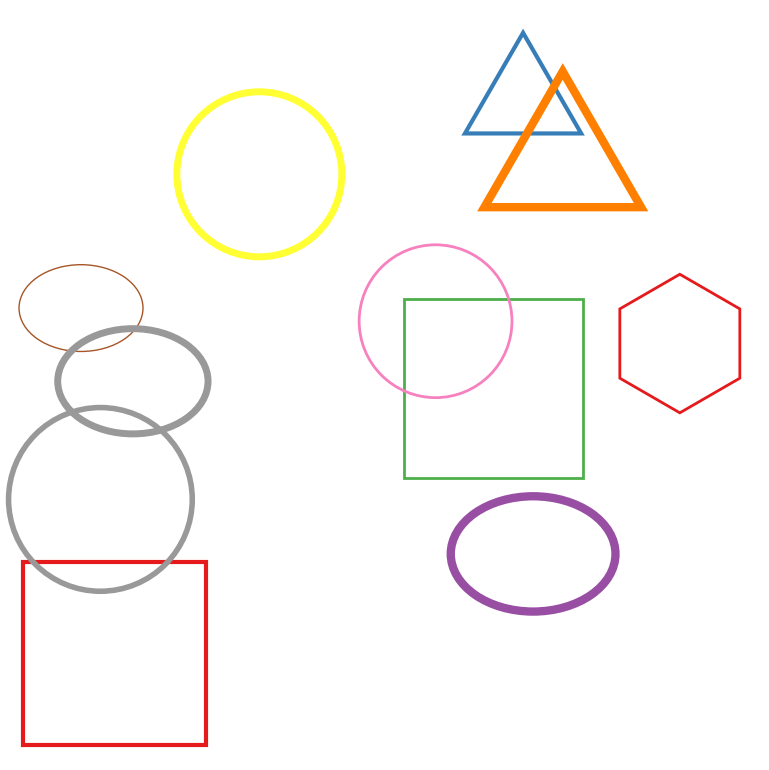[{"shape": "hexagon", "thickness": 1, "radius": 0.45, "center": [0.883, 0.554]}, {"shape": "square", "thickness": 1.5, "radius": 0.6, "center": [0.149, 0.151]}, {"shape": "triangle", "thickness": 1.5, "radius": 0.44, "center": [0.679, 0.87]}, {"shape": "square", "thickness": 1, "radius": 0.58, "center": [0.641, 0.495]}, {"shape": "oval", "thickness": 3, "radius": 0.53, "center": [0.692, 0.281]}, {"shape": "triangle", "thickness": 3, "radius": 0.59, "center": [0.731, 0.79]}, {"shape": "circle", "thickness": 2.5, "radius": 0.54, "center": [0.337, 0.774]}, {"shape": "oval", "thickness": 0.5, "radius": 0.4, "center": [0.105, 0.6]}, {"shape": "circle", "thickness": 1, "radius": 0.5, "center": [0.566, 0.583]}, {"shape": "circle", "thickness": 2, "radius": 0.6, "center": [0.13, 0.351]}, {"shape": "oval", "thickness": 2.5, "radius": 0.49, "center": [0.173, 0.505]}]